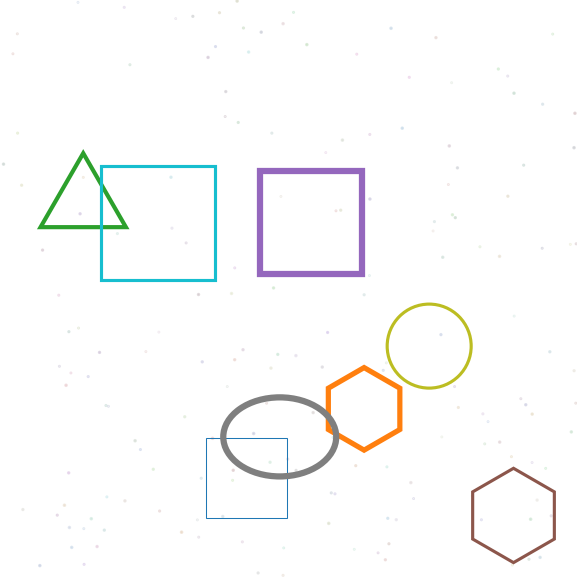[{"shape": "square", "thickness": 0.5, "radius": 0.35, "center": [0.427, 0.172]}, {"shape": "hexagon", "thickness": 2.5, "radius": 0.36, "center": [0.63, 0.291]}, {"shape": "triangle", "thickness": 2, "radius": 0.43, "center": [0.144, 0.648]}, {"shape": "square", "thickness": 3, "radius": 0.44, "center": [0.539, 0.614]}, {"shape": "hexagon", "thickness": 1.5, "radius": 0.41, "center": [0.889, 0.107]}, {"shape": "oval", "thickness": 3, "radius": 0.49, "center": [0.484, 0.243]}, {"shape": "circle", "thickness": 1.5, "radius": 0.36, "center": [0.743, 0.4]}, {"shape": "square", "thickness": 1.5, "radius": 0.49, "center": [0.274, 0.614]}]